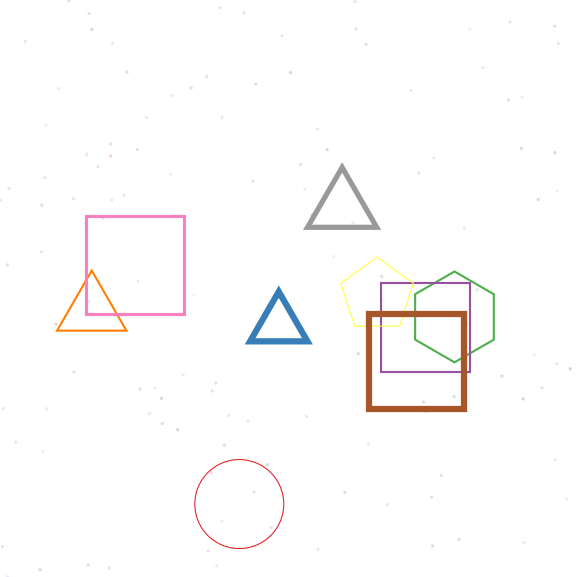[{"shape": "circle", "thickness": 0.5, "radius": 0.39, "center": [0.414, 0.126]}, {"shape": "triangle", "thickness": 3, "radius": 0.29, "center": [0.483, 0.437]}, {"shape": "hexagon", "thickness": 1, "radius": 0.39, "center": [0.787, 0.45]}, {"shape": "square", "thickness": 1, "radius": 0.38, "center": [0.737, 0.432]}, {"shape": "triangle", "thickness": 1, "radius": 0.35, "center": [0.159, 0.461]}, {"shape": "pentagon", "thickness": 0.5, "radius": 0.33, "center": [0.653, 0.488]}, {"shape": "square", "thickness": 3, "radius": 0.41, "center": [0.722, 0.373]}, {"shape": "square", "thickness": 1.5, "radius": 0.42, "center": [0.234, 0.541]}, {"shape": "triangle", "thickness": 2.5, "radius": 0.35, "center": [0.592, 0.64]}]